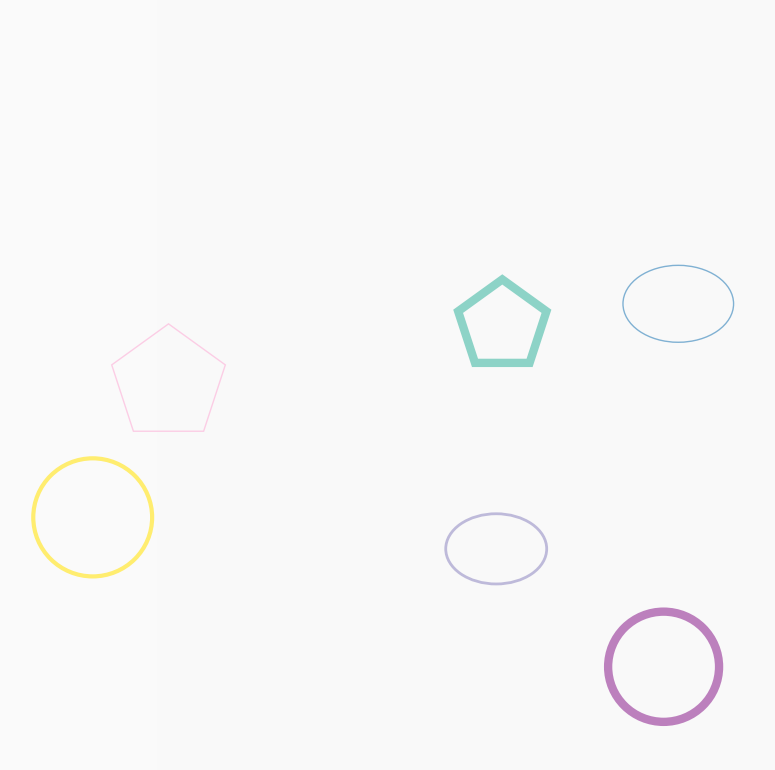[{"shape": "pentagon", "thickness": 3, "radius": 0.3, "center": [0.648, 0.577]}, {"shape": "oval", "thickness": 1, "radius": 0.33, "center": [0.64, 0.287]}, {"shape": "oval", "thickness": 0.5, "radius": 0.36, "center": [0.875, 0.605]}, {"shape": "pentagon", "thickness": 0.5, "radius": 0.39, "center": [0.217, 0.502]}, {"shape": "circle", "thickness": 3, "radius": 0.36, "center": [0.856, 0.134]}, {"shape": "circle", "thickness": 1.5, "radius": 0.38, "center": [0.12, 0.328]}]